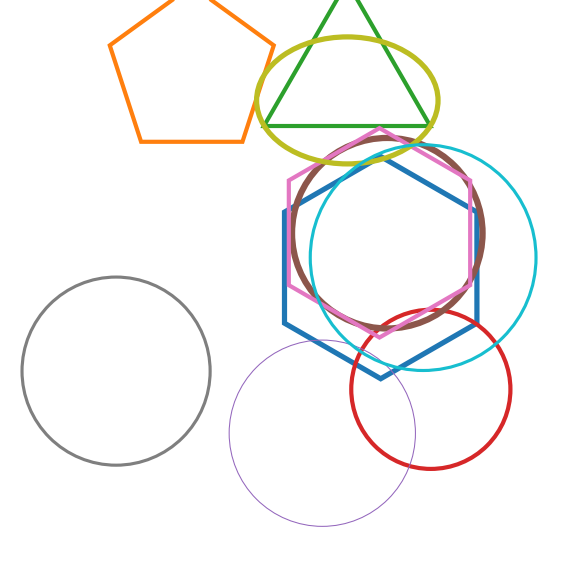[{"shape": "hexagon", "thickness": 2.5, "radius": 0.96, "center": [0.659, 0.536]}, {"shape": "pentagon", "thickness": 2, "radius": 0.75, "center": [0.332, 0.874]}, {"shape": "triangle", "thickness": 2, "radius": 0.83, "center": [0.601, 0.864]}, {"shape": "circle", "thickness": 2, "radius": 0.69, "center": [0.746, 0.325]}, {"shape": "circle", "thickness": 0.5, "radius": 0.81, "center": [0.558, 0.249]}, {"shape": "circle", "thickness": 3, "radius": 0.82, "center": [0.671, 0.595]}, {"shape": "hexagon", "thickness": 2, "radius": 0.91, "center": [0.657, 0.596]}, {"shape": "circle", "thickness": 1.5, "radius": 0.81, "center": [0.201, 0.356]}, {"shape": "oval", "thickness": 2.5, "radius": 0.79, "center": [0.601, 0.825]}, {"shape": "circle", "thickness": 1.5, "radius": 0.98, "center": [0.733, 0.553]}]